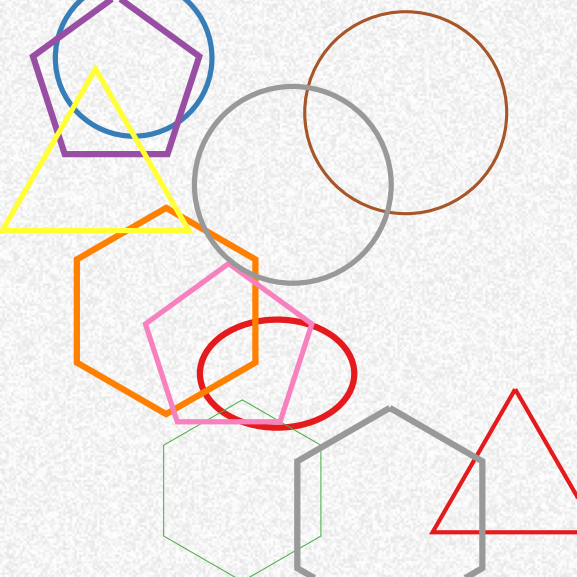[{"shape": "triangle", "thickness": 2, "radius": 0.83, "center": [0.892, 0.16]}, {"shape": "oval", "thickness": 3, "radius": 0.67, "center": [0.48, 0.352]}, {"shape": "circle", "thickness": 2.5, "radius": 0.68, "center": [0.231, 0.899]}, {"shape": "hexagon", "thickness": 0.5, "radius": 0.79, "center": [0.42, 0.15]}, {"shape": "pentagon", "thickness": 3, "radius": 0.76, "center": [0.201, 0.855]}, {"shape": "hexagon", "thickness": 3, "radius": 0.89, "center": [0.288, 0.461]}, {"shape": "triangle", "thickness": 2.5, "radius": 0.93, "center": [0.165, 0.693]}, {"shape": "circle", "thickness": 1.5, "radius": 0.87, "center": [0.703, 0.804]}, {"shape": "pentagon", "thickness": 2.5, "radius": 0.76, "center": [0.396, 0.391]}, {"shape": "circle", "thickness": 2.5, "radius": 0.85, "center": [0.507, 0.679]}, {"shape": "hexagon", "thickness": 3, "radius": 0.92, "center": [0.675, 0.108]}]